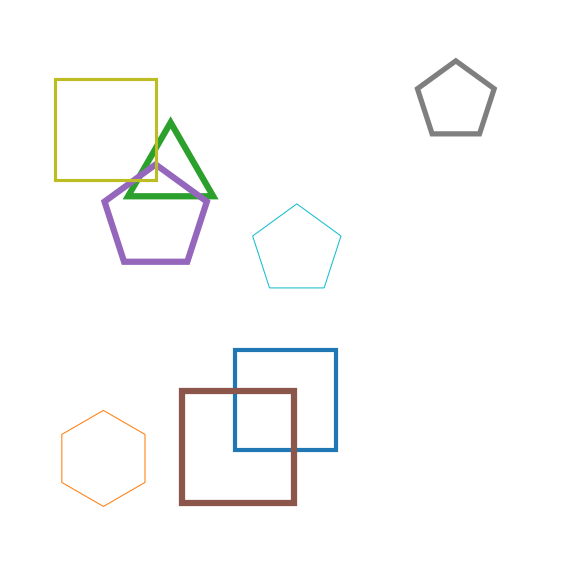[{"shape": "square", "thickness": 2, "radius": 0.44, "center": [0.494, 0.307]}, {"shape": "hexagon", "thickness": 0.5, "radius": 0.42, "center": [0.179, 0.205]}, {"shape": "triangle", "thickness": 3, "radius": 0.43, "center": [0.295, 0.702]}, {"shape": "pentagon", "thickness": 3, "radius": 0.47, "center": [0.27, 0.621]}, {"shape": "square", "thickness": 3, "radius": 0.49, "center": [0.413, 0.226]}, {"shape": "pentagon", "thickness": 2.5, "radius": 0.35, "center": [0.789, 0.824]}, {"shape": "square", "thickness": 1.5, "radius": 0.43, "center": [0.182, 0.775]}, {"shape": "pentagon", "thickness": 0.5, "radius": 0.4, "center": [0.514, 0.566]}]